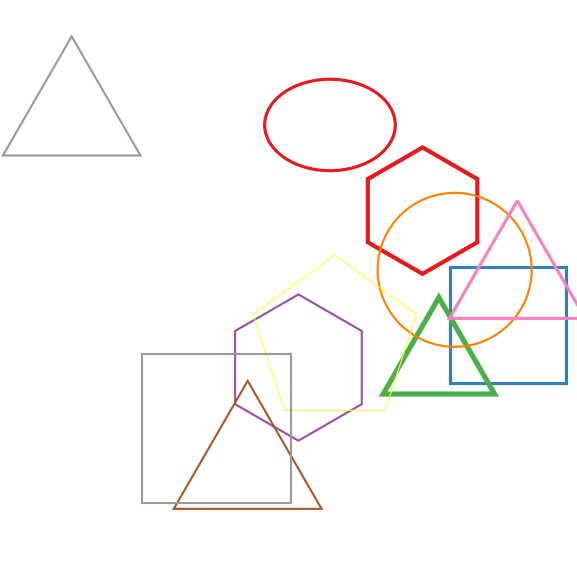[{"shape": "hexagon", "thickness": 2, "radius": 0.55, "center": [0.732, 0.634]}, {"shape": "oval", "thickness": 1.5, "radius": 0.57, "center": [0.571, 0.783]}, {"shape": "square", "thickness": 1.5, "radius": 0.51, "center": [0.88, 0.436]}, {"shape": "triangle", "thickness": 2.5, "radius": 0.56, "center": [0.76, 0.373]}, {"shape": "hexagon", "thickness": 1, "radius": 0.63, "center": [0.517, 0.363]}, {"shape": "circle", "thickness": 1, "radius": 0.67, "center": [0.787, 0.532]}, {"shape": "pentagon", "thickness": 0.5, "radius": 0.74, "center": [0.58, 0.409]}, {"shape": "triangle", "thickness": 1, "radius": 0.74, "center": [0.429, 0.192]}, {"shape": "triangle", "thickness": 1.5, "radius": 0.68, "center": [0.896, 0.516]}, {"shape": "triangle", "thickness": 1, "radius": 0.69, "center": [0.124, 0.799]}, {"shape": "square", "thickness": 1, "radius": 0.64, "center": [0.375, 0.258]}]